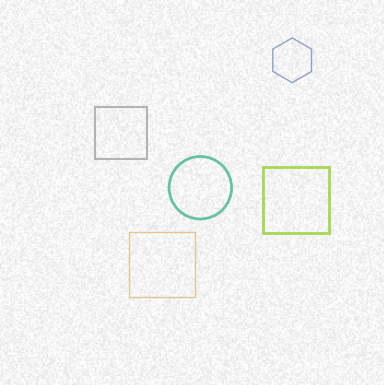[{"shape": "circle", "thickness": 2, "radius": 0.41, "center": [0.52, 0.512]}, {"shape": "hexagon", "thickness": 1, "radius": 0.29, "center": [0.759, 0.843]}, {"shape": "square", "thickness": 2, "radius": 0.43, "center": [0.77, 0.48]}, {"shape": "square", "thickness": 1, "radius": 0.42, "center": [0.42, 0.313]}, {"shape": "square", "thickness": 1.5, "radius": 0.34, "center": [0.314, 0.655]}]